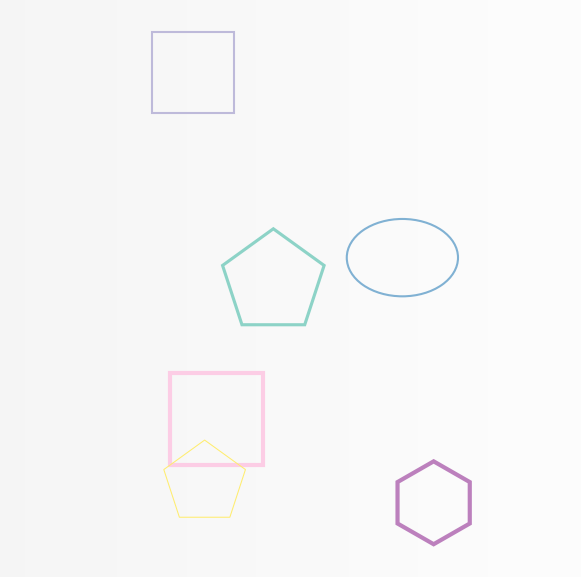[{"shape": "pentagon", "thickness": 1.5, "radius": 0.46, "center": [0.47, 0.511]}, {"shape": "square", "thickness": 1, "radius": 0.35, "center": [0.332, 0.873]}, {"shape": "oval", "thickness": 1, "radius": 0.48, "center": [0.692, 0.553]}, {"shape": "square", "thickness": 2, "radius": 0.4, "center": [0.373, 0.273]}, {"shape": "hexagon", "thickness": 2, "radius": 0.36, "center": [0.746, 0.129]}, {"shape": "pentagon", "thickness": 0.5, "radius": 0.37, "center": [0.352, 0.163]}]